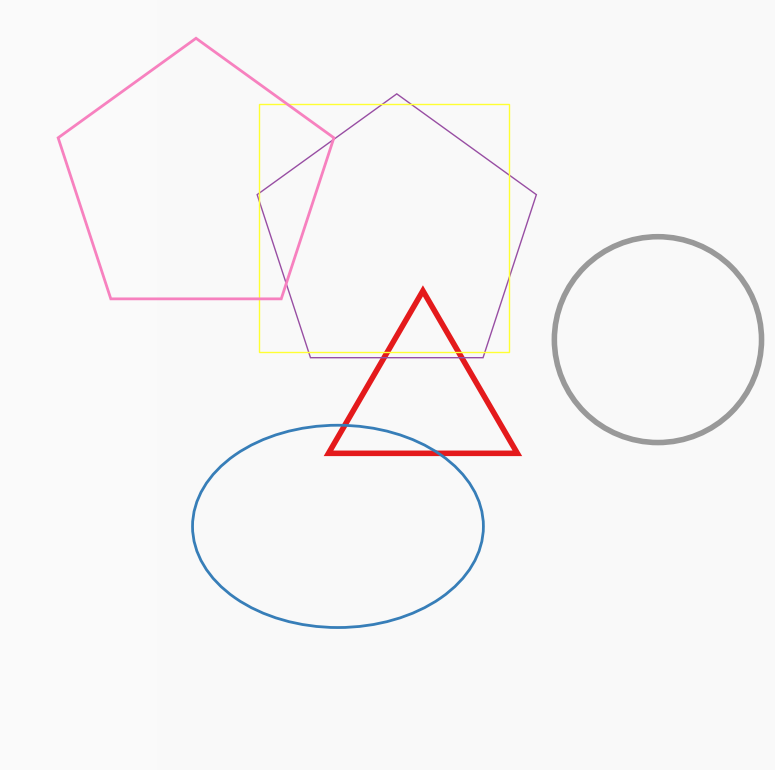[{"shape": "triangle", "thickness": 2, "radius": 0.7, "center": [0.546, 0.482]}, {"shape": "oval", "thickness": 1, "radius": 0.94, "center": [0.436, 0.316]}, {"shape": "pentagon", "thickness": 0.5, "radius": 0.95, "center": [0.512, 0.689]}, {"shape": "square", "thickness": 0.5, "radius": 0.81, "center": [0.495, 0.704]}, {"shape": "pentagon", "thickness": 1, "radius": 0.94, "center": [0.253, 0.763]}, {"shape": "circle", "thickness": 2, "radius": 0.67, "center": [0.849, 0.559]}]